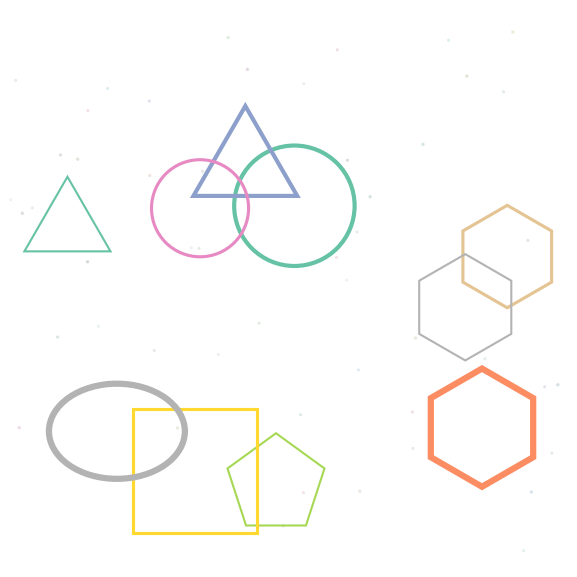[{"shape": "triangle", "thickness": 1, "radius": 0.43, "center": [0.117, 0.607]}, {"shape": "circle", "thickness": 2, "radius": 0.52, "center": [0.51, 0.643]}, {"shape": "hexagon", "thickness": 3, "radius": 0.51, "center": [0.835, 0.259]}, {"shape": "triangle", "thickness": 2, "radius": 0.52, "center": [0.425, 0.712]}, {"shape": "circle", "thickness": 1.5, "radius": 0.42, "center": [0.346, 0.639]}, {"shape": "pentagon", "thickness": 1, "radius": 0.44, "center": [0.478, 0.161]}, {"shape": "square", "thickness": 1.5, "radius": 0.54, "center": [0.338, 0.184]}, {"shape": "hexagon", "thickness": 1.5, "radius": 0.44, "center": [0.878, 0.555]}, {"shape": "hexagon", "thickness": 1, "radius": 0.46, "center": [0.806, 0.467]}, {"shape": "oval", "thickness": 3, "radius": 0.59, "center": [0.202, 0.252]}]